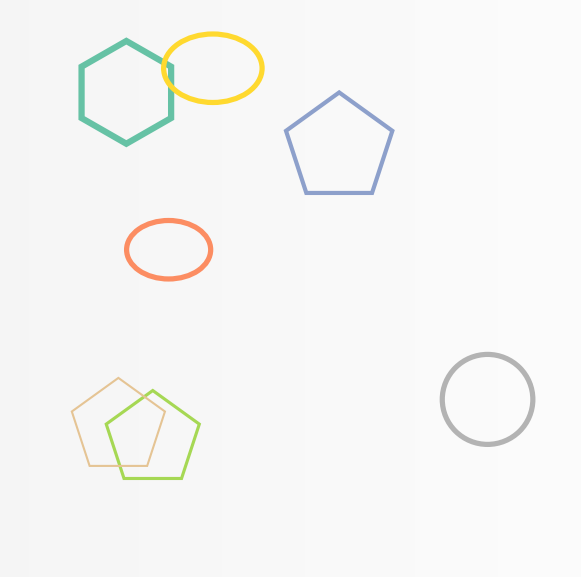[{"shape": "hexagon", "thickness": 3, "radius": 0.44, "center": [0.217, 0.839]}, {"shape": "oval", "thickness": 2.5, "radius": 0.36, "center": [0.29, 0.567]}, {"shape": "pentagon", "thickness": 2, "radius": 0.48, "center": [0.584, 0.743]}, {"shape": "pentagon", "thickness": 1.5, "radius": 0.42, "center": [0.263, 0.239]}, {"shape": "oval", "thickness": 2.5, "radius": 0.42, "center": [0.366, 0.881]}, {"shape": "pentagon", "thickness": 1, "radius": 0.42, "center": [0.204, 0.261]}, {"shape": "circle", "thickness": 2.5, "radius": 0.39, "center": [0.839, 0.308]}]